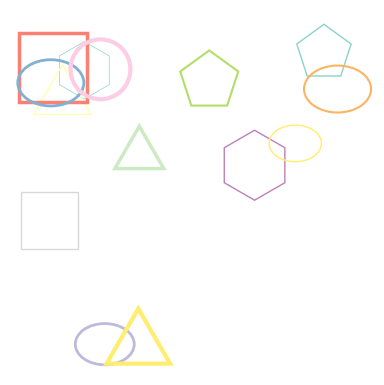[{"shape": "hexagon", "thickness": 0.5, "radius": 0.37, "center": [0.219, 0.817]}, {"shape": "pentagon", "thickness": 1, "radius": 0.37, "center": [0.841, 0.863]}, {"shape": "triangle", "thickness": 1, "radius": 0.43, "center": [0.162, 0.746]}, {"shape": "oval", "thickness": 2, "radius": 0.38, "center": [0.272, 0.106]}, {"shape": "square", "thickness": 2.5, "radius": 0.44, "center": [0.138, 0.825]}, {"shape": "oval", "thickness": 2, "radius": 0.43, "center": [0.132, 0.785]}, {"shape": "oval", "thickness": 1.5, "radius": 0.44, "center": [0.877, 0.769]}, {"shape": "pentagon", "thickness": 1.5, "radius": 0.4, "center": [0.543, 0.79]}, {"shape": "circle", "thickness": 3, "radius": 0.39, "center": [0.261, 0.82]}, {"shape": "square", "thickness": 1, "radius": 0.37, "center": [0.127, 0.427]}, {"shape": "hexagon", "thickness": 1, "radius": 0.45, "center": [0.661, 0.571]}, {"shape": "triangle", "thickness": 2.5, "radius": 0.37, "center": [0.362, 0.599]}, {"shape": "triangle", "thickness": 3, "radius": 0.48, "center": [0.359, 0.103]}, {"shape": "oval", "thickness": 1, "radius": 0.34, "center": [0.767, 0.628]}]